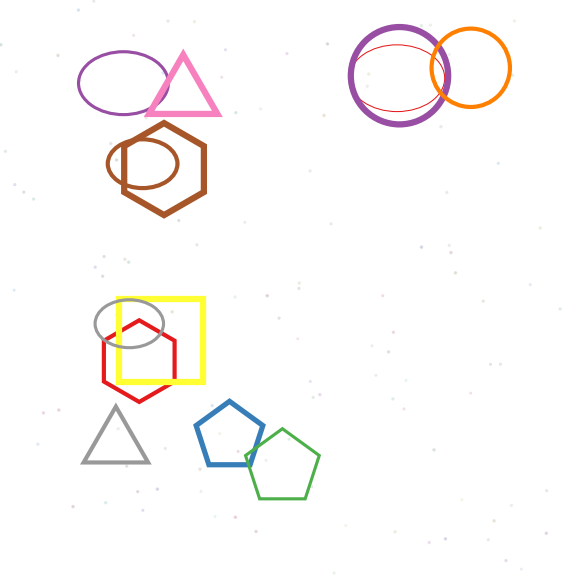[{"shape": "oval", "thickness": 0.5, "radius": 0.41, "center": [0.687, 0.864]}, {"shape": "hexagon", "thickness": 2, "radius": 0.35, "center": [0.241, 0.374]}, {"shape": "pentagon", "thickness": 2.5, "radius": 0.3, "center": [0.397, 0.243]}, {"shape": "pentagon", "thickness": 1.5, "radius": 0.34, "center": [0.489, 0.19]}, {"shape": "oval", "thickness": 1.5, "radius": 0.39, "center": [0.214, 0.855]}, {"shape": "circle", "thickness": 3, "radius": 0.42, "center": [0.692, 0.868]}, {"shape": "circle", "thickness": 2, "radius": 0.34, "center": [0.815, 0.882]}, {"shape": "square", "thickness": 3, "radius": 0.36, "center": [0.279, 0.409]}, {"shape": "hexagon", "thickness": 3, "radius": 0.4, "center": [0.284, 0.706]}, {"shape": "oval", "thickness": 2, "radius": 0.3, "center": [0.247, 0.716]}, {"shape": "triangle", "thickness": 3, "radius": 0.34, "center": [0.317, 0.836]}, {"shape": "triangle", "thickness": 2, "radius": 0.32, "center": [0.201, 0.231]}, {"shape": "oval", "thickness": 1.5, "radius": 0.3, "center": [0.224, 0.439]}]